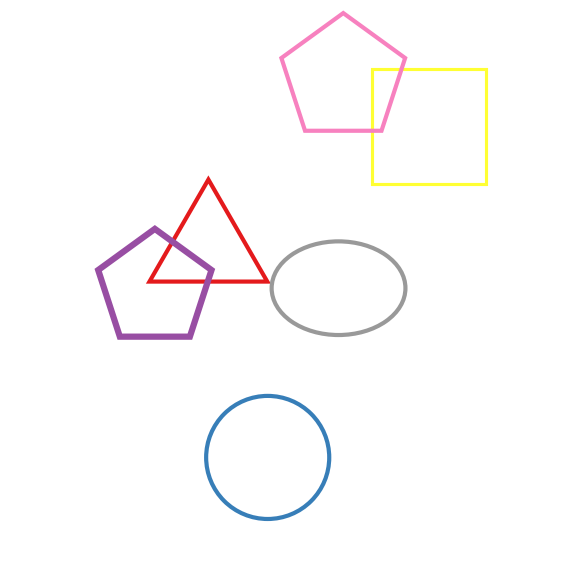[{"shape": "triangle", "thickness": 2, "radius": 0.59, "center": [0.361, 0.57]}, {"shape": "circle", "thickness": 2, "radius": 0.53, "center": [0.464, 0.207]}, {"shape": "pentagon", "thickness": 3, "radius": 0.52, "center": [0.268, 0.5]}, {"shape": "square", "thickness": 1.5, "radius": 0.49, "center": [0.743, 0.78]}, {"shape": "pentagon", "thickness": 2, "radius": 0.56, "center": [0.594, 0.864]}, {"shape": "oval", "thickness": 2, "radius": 0.58, "center": [0.586, 0.5]}]